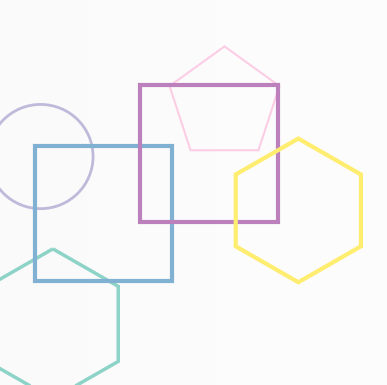[{"shape": "hexagon", "thickness": 2.5, "radius": 0.97, "center": [0.136, 0.159]}, {"shape": "circle", "thickness": 2, "radius": 0.68, "center": [0.105, 0.593]}, {"shape": "square", "thickness": 3, "radius": 0.88, "center": [0.267, 0.445]}, {"shape": "pentagon", "thickness": 1.5, "radius": 0.75, "center": [0.579, 0.73]}, {"shape": "square", "thickness": 3, "radius": 0.89, "center": [0.539, 0.6]}, {"shape": "hexagon", "thickness": 3, "radius": 0.93, "center": [0.77, 0.454]}]